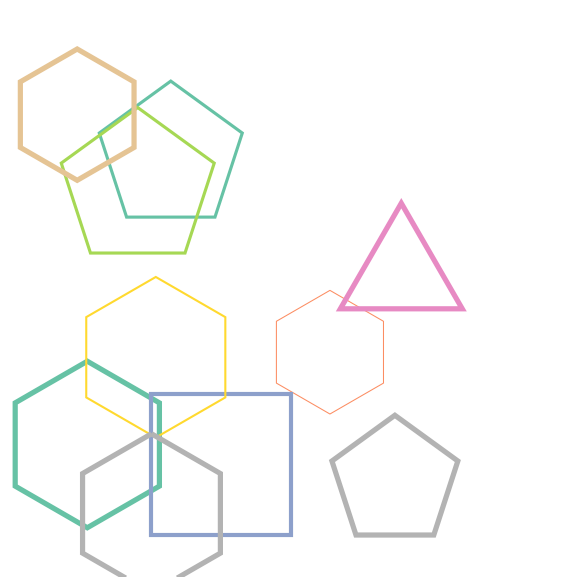[{"shape": "pentagon", "thickness": 1.5, "radius": 0.65, "center": [0.296, 0.729]}, {"shape": "hexagon", "thickness": 2.5, "radius": 0.72, "center": [0.151, 0.229]}, {"shape": "hexagon", "thickness": 0.5, "radius": 0.54, "center": [0.571, 0.389]}, {"shape": "square", "thickness": 2, "radius": 0.61, "center": [0.383, 0.195]}, {"shape": "triangle", "thickness": 2.5, "radius": 0.61, "center": [0.695, 0.525]}, {"shape": "pentagon", "thickness": 1.5, "radius": 0.7, "center": [0.239, 0.674]}, {"shape": "hexagon", "thickness": 1, "radius": 0.7, "center": [0.27, 0.38]}, {"shape": "hexagon", "thickness": 2.5, "radius": 0.57, "center": [0.134, 0.801]}, {"shape": "pentagon", "thickness": 2.5, "radius": 0.57, "center": [0.684, 0.165]}, {"shape": "hexagon", "thickness": 2.5, "radius": 0.69, "center": [0.262, 0.11]}]